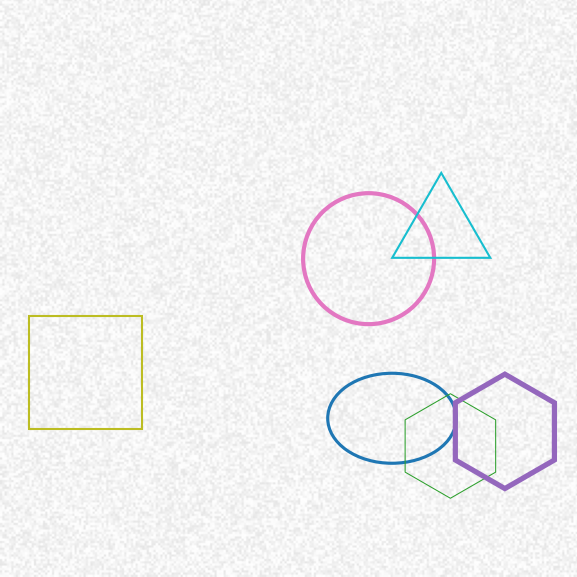[{"shape": "oval", "thickness": 1.5, "radius": 0.56, "center": [0.679, 0.275]}, {"shape": "hexagon", "thickness": 0.5, "radius": 0.45, "center": [0.78, 0.227]}, {"shape": "hexagon", "thickness": 2.5, "radius": 0.5, "center": [0.874, 0.252]}, {"shape": "circle", "thickness": 2, "radius": 0.57, "center": [0.638, 0.551]}, {"shape": "square", "thickness": 1, "radius": 0.49, "center": [0.148, 0.354]}, {"shape": "triangle", "thickness": 1, "radius": 0.49, "center": [0.764, 0.602]}]